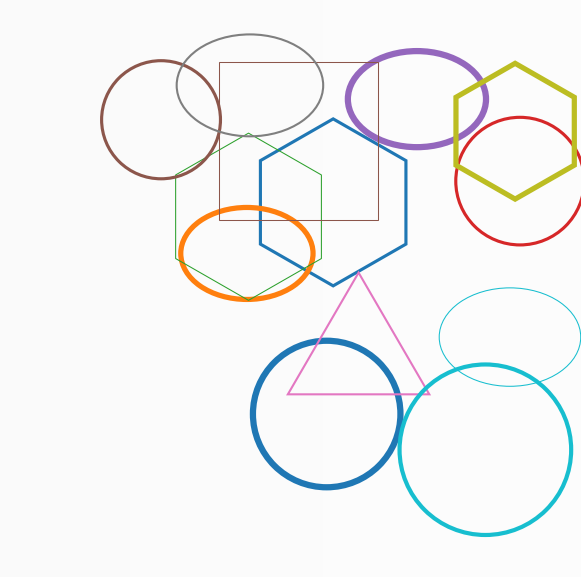[{"shape": "hexagon", "thickness": 1.5, "radius": 0.72, "center": [0.573, 0.649]}, {"shape": "circle", "thickness": 3, "radius": 0.63, "center": [0.562, 0.282]}, {"shape": "oval", "thickness": 2.5, "radius": 0.57, "center": [0.425, 0.56]}, {"shape": "hexagon", "thickness": 0.5, "radius": 0.72, "center": [0.428, 0.624]}, {"shape": "circle", "thickness": 1.5, "radius": 0.55, "center": [0.895, 0.686]}, {"shape": "oval", "thickness": 3, "radius": 0.59, "center": [0.717, 0.827]}, {"shape": "square", "thickness": 0.5, "radius": 0.68, "center": [0.514, 0.755]}, {"shape": "circle", "thickness": 1.5, "radius": 0.51, "center": [0.277, 0.792]}, {"shape": "triangle", "thickness": 1, "radius": 0.7, "center": [0.617, 0.387]}, {"shape": "oval", "thickness": 1, "radius": 0.63, "center": [0.43, 0.851]}, {"shape": "hexagon", "thickness": 2.5, "radius": 0.59, "center": [0.886, 0.772]}, {"shape": "oval", "thickness": 0.5, "radius": 0.61, "center": [0.877, 0.415]}, {"shape": "circle", "thickness": 2, "radius": 0.74, "center": [0.835, 0.22]}]